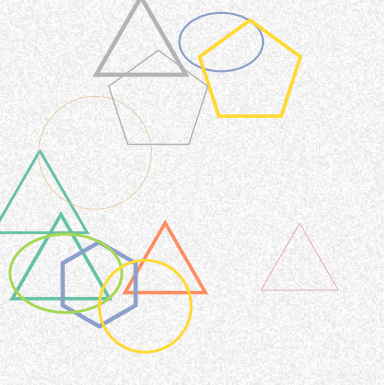[{"shape": "triangle", "thickness": 2.5, "radius": 0.73, "center": [0.158, 0.297]}, {"shape": "triangle", "thickness": 2, "radius": 0.71, "center": [0.103, 0.467]}, {"shape": "triangle", "thickness": 2.5, "radius": 0.6, "center": [0.429, 0.3]}, {"shape": "hexagon", "thickness": 3, "radius": 0.55, "center": [0.258, 0.262]}, {"shape": "oval", "thickness": 1.5, "radius": 0.54, "center": [0.575, 0.891]}, {"shape": "triangle", "thickness": 0.5, "radius": 0.58, "center": [0.778, 0.304]}, {"shape": "oval", "thickness": 2, "radius": 0.73, "center": [0.171, 0.29]}, {"shape": "circle", "thickness": 2, "radius": 0.6, "center": [0.377, 0.205]}, {"shape": "pentagon", "thickness": 2.5, "radius": 0.69, "center": [0.649, 0.81]}, {"shape": "circle", "thickness": 0.5, "radius": 0.73, "center": [0.247, 0.603]}, {"shape": "triangle", "thickness": 3, "radius": 0.67, "center": [0.366, 0.873]}, {"shape": "pentagon", "thickness": 1, "radius": 0.68, "center": [0.411, 0.734]}]